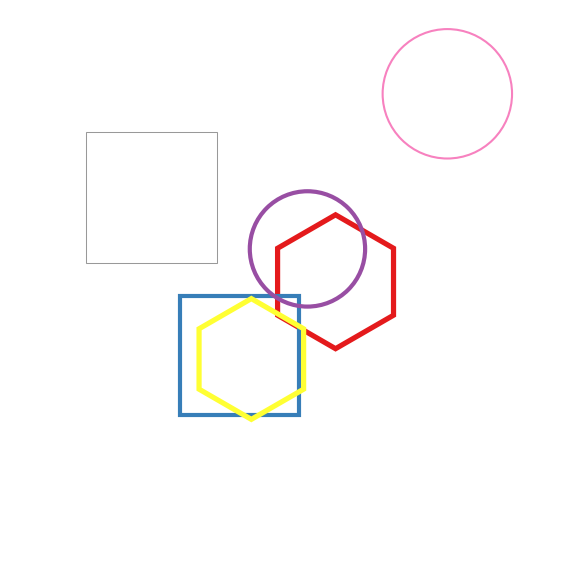[{"shape": "hexagon", "thickness": 2.5, "radius": 0.58, "center": [0.581, 0.511]}, {"shape": "square", "thickness": 2, "radius": 0.51, "center": [0.415, 0.384]}, {"shape": "circle", "thickness": 2, "radius": 0.5, "center": [0.532, 0.568]}, {"shape": "hexagon", "thickness": 2.5, "radius": 0.52, "center": [0.435, 0.378]}, {"shape": "circle", "thickness": 1, "radius": 0.56, "center": [0.775, 0.837]}, {"shape": "square", "thickness": 0.5, "radius": 0.57, "center": [0.262, 0.657]}]